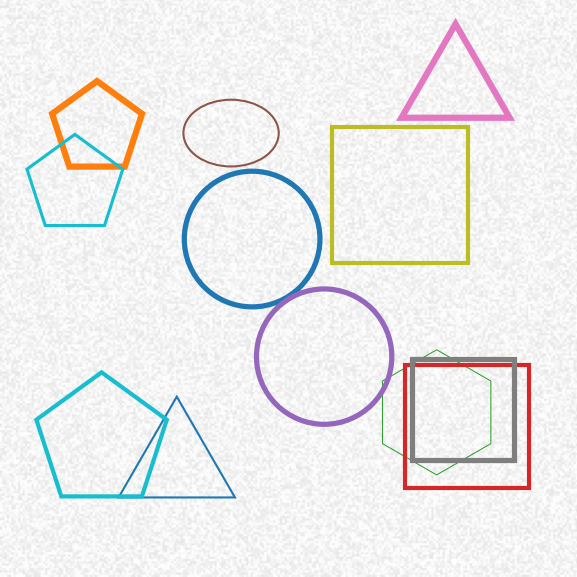[{"shape": "circle", "thickness": 2.5, "radius": 0.59, "center": [0.437, 0.585]}, {"shape": "triangle", "thickness": 1, "radius": 0.58, "center": [0.306, 0.196]}, {"shape": "pentagon", "thickness": 3, "radius": 0.41, "center": [0.168, 0.777]}, {"shape": "hexagon", "thickness": 0.5, "radius": 0.54, "center": [0.756, 0.285]}, {"shape": "square", "thickness": 2, "radius": 0.53, "center": [0.809, 0.261]}, {"shape": "circle", "thickness": 2.5, "radius": 0.59, "center": [0.561, 0.382]}, {"shape": "oval", "thickness": 1, "radius": 0.41, "center": [0.4, 0.769]}, {"shape": "triangle", "thickness": 3, "radius": 0.54, "center": [0.789, 0.849]}, {"shape": "square", "thickness": 2.5, "radius": 0.44, "center": [0.802, 0.29]}, {"shape": "square", "thickness": 2, "radius": 0.59, "center": [0.693, 0.662]}, {"shape": "pentagon", "thickness": 2, "radius": 0.59, "center": [0.176, 0.236]}, {"shape": "pentagon", "thickness": 1.5, "radius": 0.44, "center": [0.13, 0.679]}]